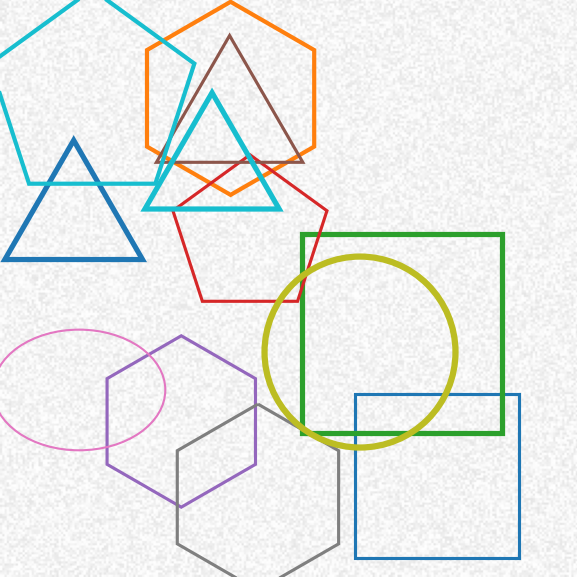[{"shape": "triangle", "thickness": 2.5, "radius": 0.69, "center": [0.128, 0.619]}, {"shape": "square", "thickness": 1.5, "radius": 0.71, "center": [0.757, 0.175]}, {"shape": "hexagon", "thickness": 2, "radius": 0.84, "center": [0.399, 0.829]}, {"shape": "square", "thickness": 2.5, "radius": 0.87, "center": [0.696, 0.422]}, {"shape": "pentagon", "thickness": 1.5, "radius": 0.7, "center": [0.433, 0.591]}, {"shape": "hexagon", "thickness": 1.5, "radius": 0.74, "center": [0.314, 0.269]}, {"shape": "triangle", "thickness": 1.5, "radius": 0.73, "center": [0.398, 0.791]}, {"shape": "oval", "thickness": 1, "radius": 0.75, "center": [0.137, 0.324]}, {"shape": "hexagon", "thickness": 1.5, "radius": 0.81, "center": [0.447, 0.138]}, {"shape": "circle", "thickness": 3, "radius": 0.83, "center": [0.623, 0.39]}, {"shape": "pentagon", "thickness": 2, "radius": 0.93, "center": [0.16, 0.832]}, {"shape": "triangle", "thickness": 2.5, "radius": 0.67, "center": [0.367, 0.704]}]